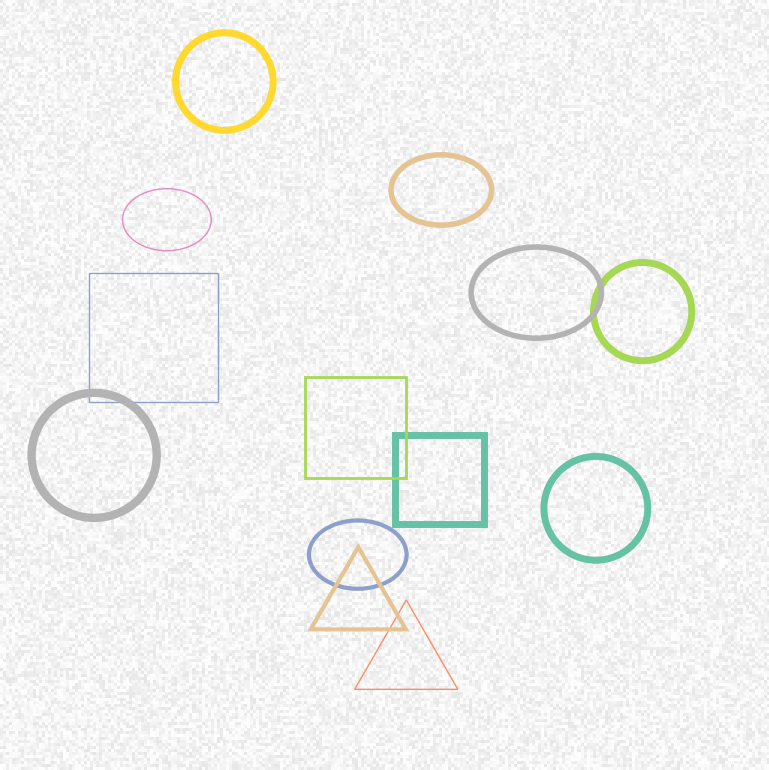[{"shape": "circle", "thickness": 2.5, "radius": 0.34, "center": [0.774, 0.34]}, {"shape": "square", "thickness": 2.5, "radius": 0.29, "center": [0.571, 0.377]}, {"shape": "triangle", "thickness": 0.5, "radius": 0.39, "center": [0.528, 0.143]}, {"shape": "oval", "thickness": 1.5, "radius": 0.32, "center": [0.465, 0.28]}, {"shape": "square", "thickness": 0.5, "radius": 0.42, "center": [0.199, 0.561]}, {"shape": "oval", "thickness": 0.5, "radius": 0.29, "center": [0.217, 0.715]}, {"shape": "circle", "thickness": 2.5, "radius": 0.32, "center": [0.835, 0.595]}, {"shape": "square", "thickness": 1, "radius": 0.33, "center": [0.461, 0.445]}, {"shape": "circle", "thickness": 2.5, "radius": 0.32, "center": [0.291, 0.894]}, {"shape": "oval", "thickness": 2, "radius": 0.33, "center": [0.573, 0.753]}, {"shape": "triangle", "thickness": 1.5, "radius": 0.36, "center": [0.465, 0.218]}, {"shape": "circle", "thickness": 3, "radius": 0.41, "center": [0.122, 0.409]}, {"shape": "oval", "thickness": 2, "radius": 0.42, "center": [0.696, 0.62]}]